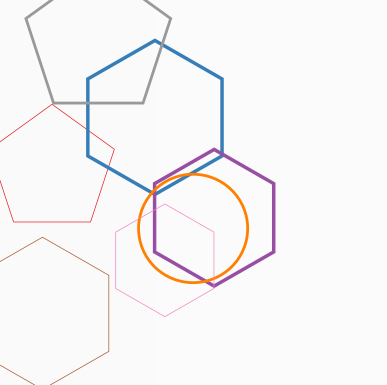[{"shape": "pentagon", "thickness": 0.5, "radius": 0.85, "center": [0.134, 0.56]}, {"shape": "hexagon", "thickness": 2.5, "radius": 1.0, "center": [0.4, 0.695]}, {"shape": "hexagon", "thickness": 2.5, "radius": 0.89, "center": [0.553, 0.434]}, {"shape": "circle", "thickness": 2, "radius": 0.7, "center": [0.498, 0.407]}, {"shape": "hexagon", "thickness": 0.5, "radius": 0.99, "center": [0.11, 0.186]}, {"shape": "hexagon", "thickness": 0.5, "radius": 0.73, "center": [0.425, 0.324]}, {"shape": "pentagon", "thickness": 2, "radius": 0.98, "center": [0.254, 0.891]}]